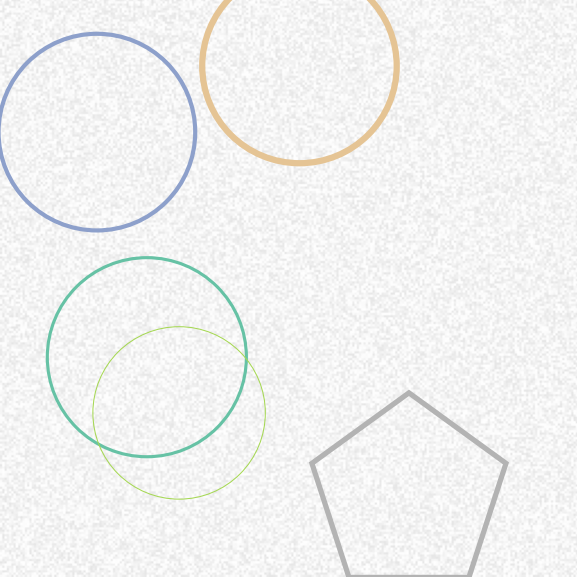[{"shape": "circle", "thickness": 1.5, "radius": 0.86, "center": [0.254, 0.381]}, {"shape": "circle", "thickness": 2, "radius": 0.85, "center": [0.168, 0.77]}, {"shape": "circle", "thickness": 0.5, "radius": 0.75, "center": [0.31, 0.284]}, {"shape": "circle", "thickness": 3, "radius": 0.84, "center": [0.519, 0.885]}, {"shape": "pentagon", "thickness": 2.5, "radius": 0.88, "center": [0.708, 0.142]}]